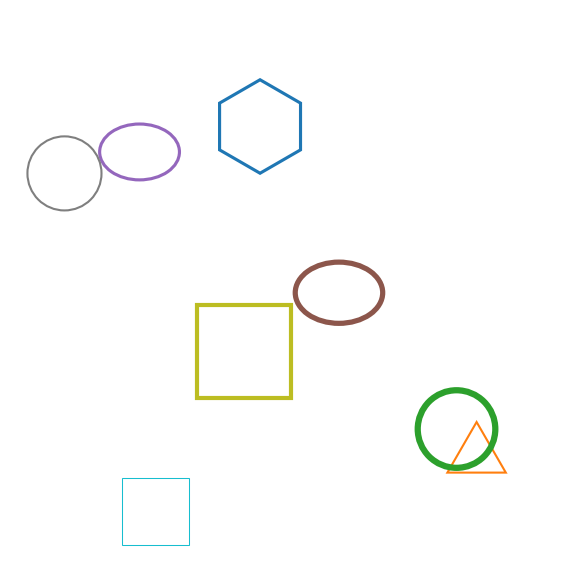[{"shape": "hexagon", "thickness": 1.5, "radius": 0.4, "center": [0.45, 0.78]}, {"shape": "triangle", "thickness": 1, "radius": 0.29, "center": [0.825, 0.21]}, {"shape": "circle", "thickness": 3, "radius": 0.34, "center": [0.791, 0.256]}, {"shape": "oval", "thickness": 1.5, "radius": 0.35, "center": [0.242, 0.736]}, {"shape": "oval", "thickness": 2.5, "radius": 0.38, "center": [0.587, 0.492]}, {"shape": "circle", "thickness": 1, "radius": 0.32, "center": [0.112, 0.699]}, {"shape": "square", "thickness": 2, "radius": 0.41, "center": [0.423, 0.39]}, {"shape": "square", "thickness": 0.5, "radius": 0.29, "center": [0.269, 0.113]}]